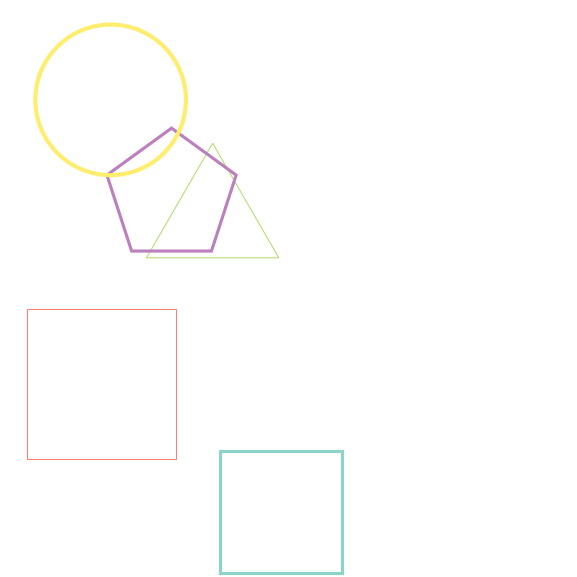[{"shape": "square", "thickness": 1.5, "radius": 0.53, "center": [0.487, 0.113]}, {"shape": "square", "thickness": 0.5, "radius": 0.65, "center": [0.176, 0.334]}, {"shape": "triangle", "thickness": 0.5, "radius": 0.66, "center": [0.368, 0.619]}, {"shape": "pentagon", "thickness": 1.5, "radius": 0.59, "center": [0.297, 0.66]}, {"shape": "circle", "thickness": 2, "radius": 0.65, "center": [0.192, 0.826]}]